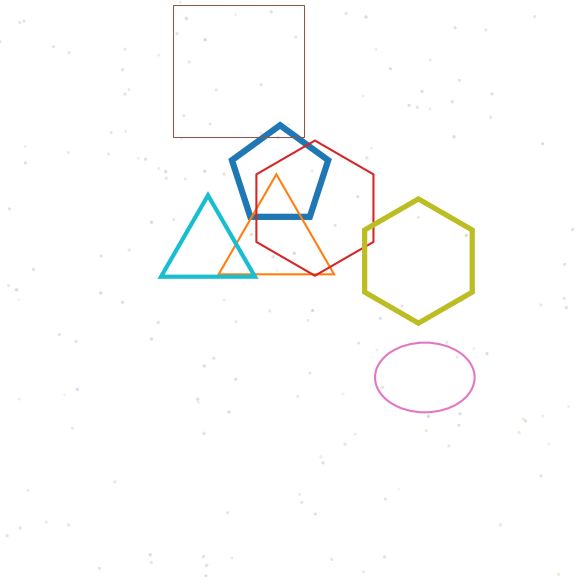[{"shape": "pentagon", "thickness": 3, "radius": 0.44, "center": [0.485, 0.695]}, {"shape": "triangle", "thickness": 1, "radius": 0.58, "center": [0.479, 0.582]}, {"shape": "hexagon", "thickness": 1, "radius": 0.59, "center": [0.545, 0.639]}, {"shape": "square", "thickness": 0.5, "radius": 0.57, "center": [0.413, 0.876]}, {"shape": "oval", "thickness": 1, "radius": 0.43, "center": [0.736, 0.346]}, {"shape": "hexagon", "thickness": 2.5, "radius": 0.54, "center": [0.725, 0.547]}, {"shape": "triangle", "thickness": 2, "radius": 0.47, "center": [0.36, 0.567]}]